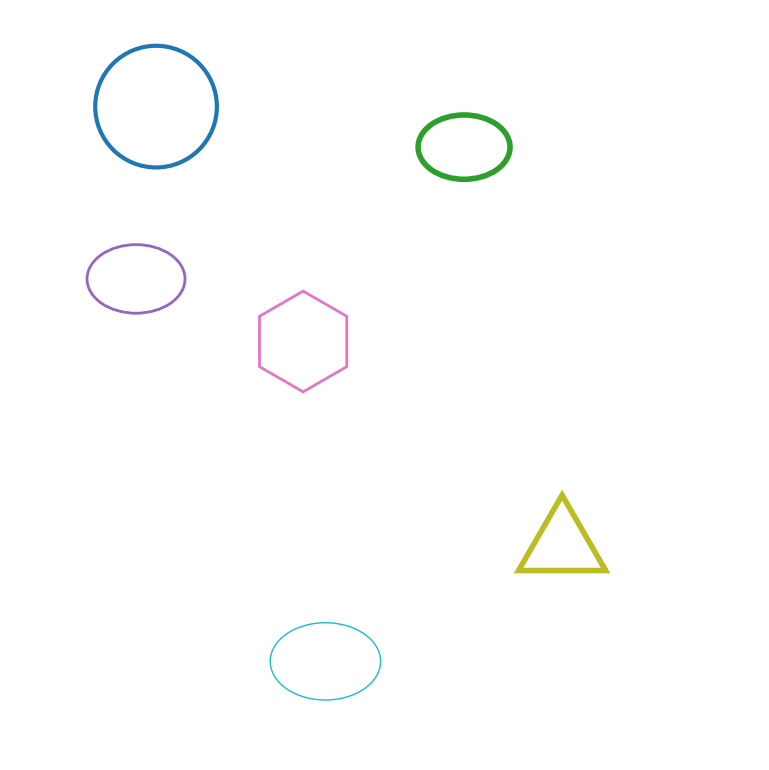[{"shape": "circle", "thickness": 1.5, "radius": 0.4, "center": [0.203, 0.862]}, {"shape": "oval", "thickness": 2, "radius": 0.3, "center": [0.603, 0.809]}, {"shape": "oval", "thickness": 1, "radius": 0.32, "center": [0.177, 0.638]}, {"shape": "hexagon", "thickness": 1, "radius": 0.33, "center": [0.394, 0.557]}, {"shape": "triangle", "thickness": 2, "radius": 0.33, "center": [0.73, 0.292]}, {"shape": "oval", "thickness": 0.5, "radius": 0.36, "center": [0.423, 0.141]}]